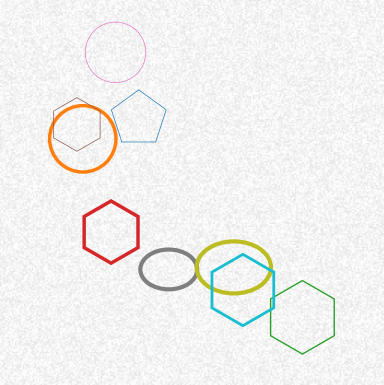[{"shape": "pentagon", "thickness": 0.5, "radius": 0.37, "center": [0.36, 0.692]}, {"shape": "circle", "thickness": 2.5, "radius": 0.43, "center": [0.215, 0.639]}, {"shape": "hexagon", "thickness": 1, "radius": 0.48, "center": [0.786, 0.176]}, {"shape": "hexagon", "thickness": 2.5, "radius": 0.4, "center": [0.289, 0.397]}, {"shape": "hexagon", "thickness": 0.5, "radius": 0.35, "center": [0.2, 0.677]}, {"shape": "circle", "thickness": 0.5, "radius": 0.39, "center": [0.3, 0.864]}, {"shape": "oval", "thickness": 3, "radius": 0.37, "center": [0.438, 0.3]}, {"shape": "oval", "thickness": 3, "radius": 0.48, "center": [0.607, 0.305]}, {"shape": "hexagon", "thickness": 2, "radius": 0.46, "center": [0.631, 0.247]}]